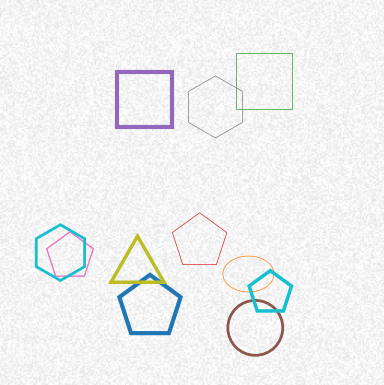[{"shape": "pentagon", "thickness": 3, "radius": 0.42, "center": [0.39, 0.202]}, {"shape": "oval", "thickness": 0.5, "radius": 0.33, "center": [0.645, 0.288]}, {"shape": "square", "thickness": 0.5, "radius": 0.37, "center": [0.685, 0.79]}, {"shape": "pentagon", "thickness": 0.5, "radius": 0.37, "center": [0.518, 0.373]}, {"shape": "square", "thickness": 3, "radius": 0.36, "center": [0.376, 0.743]}, {"shape": "circle", "thickness": 2, "radius": 0.36, "center": [0.663, 0.148]}, {"shape": "pentagon", "thickness": 1, "radius": 0.32, "center": [0.182, 0.334]}, {"shape": "hexagon", "thickness": 0.5, "radius": 0.4, "center": [0.56, 0.722]}, {"shape": "triangle", "thickness": 2.5, "radius": 0.4, "center": [0.357, 0.307]}, {"shape": "hexagon", "thickness": 2, "radius": 0.36, "center": [0.157, 0.344]}, {"shape": "pentagon", "thickness": 2.5, "radius": 0.29, "center": [0.702, 0.239]}]